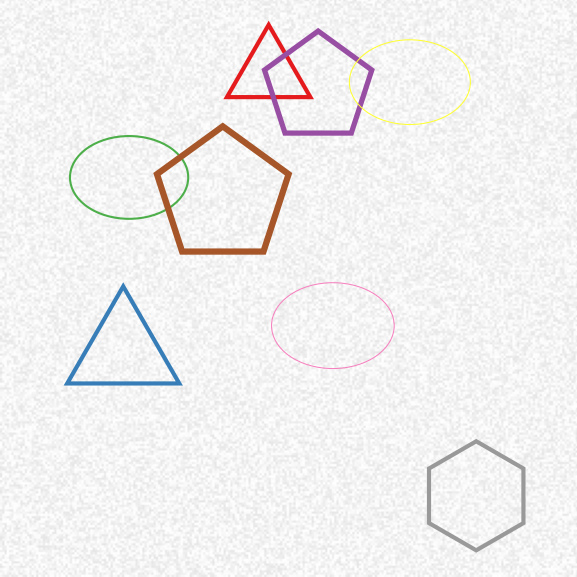[{"shape": "triangle", "thickness": 2, "radius": 0.42, "center": [0.465, 0.873]}, {"shape": "triangle", "thickness": 2, "radius": 0.56, "center": [0.213, 0.391]}, {"shape": "oval", "thickness": 1, "radius": 0.51, "center": [0.224, 0.692]}, {"shape": "pentagon", "thickness": 2.5, "radius": 0.49, "center": [0.551, 0.848]}, {"shape": "oval", "thickness": 0.5, "radius": 0.52, "center": [0.71, 0.857]}, {"shape": "pentagon", "thickness": 3, "radius": 0.6, "center": [0.386, 0.66]}, {"shape": "oval", "thickness": 0.5, "radius": 0.53, "center": [0.576, 0.435]}, {"shape": "hexagon", "thickness": 2, "radius": 0.47, "center": [0.825, 0.141]}]